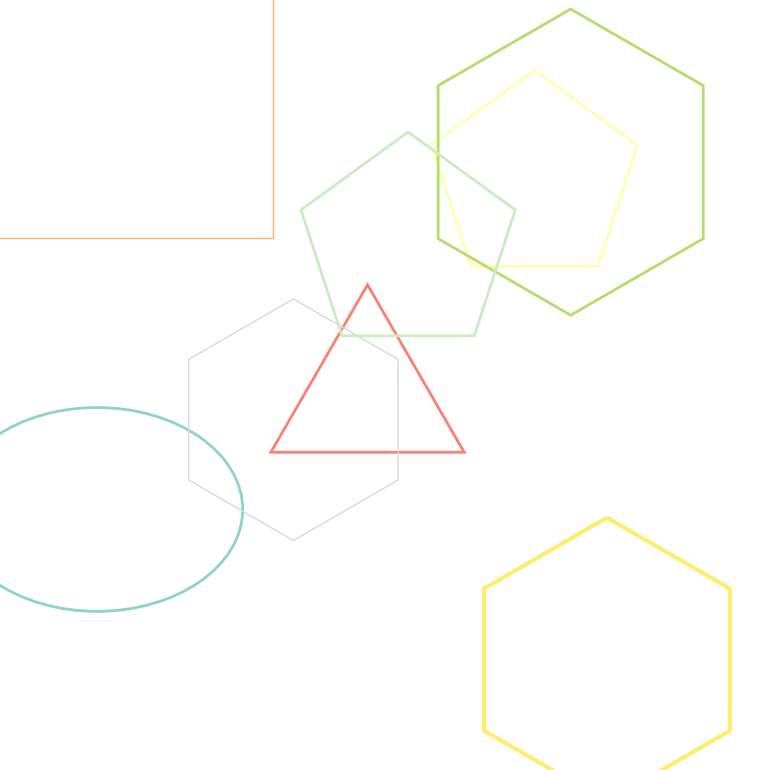[{"shape": "oval", "thickness": 1, "radius": 0.95, "center": [0.126, 0.338]}, {"shape": "pentagon", "thickness": 1, "radius": 0.7, "center": [0.694, 0.768]}, {"shape": "triangle", "thickness": 1, "radius": 0.72, "center": [0.477, 0.485]}, {"shape": "square", "thickness": 0.5, "radius": 0.89, "center": [0.176, 0.87]}, {"shape": "hexagon", "thickness": 1, "radius": 0.99, "center": [0.741, 0.789]}, {"shape": "hexagon", "thickness": 0.5, "radius": 0.78, "center": [0.381, 0.455]}, {"shape": "pentagon", "thickness": 1, "radius": 0.73, "center": [0.53, 0.682]}, {"shape": "hexagon", "thickness": 1.5, "radius": 0.92, "center": [0.788, 0.143]}]